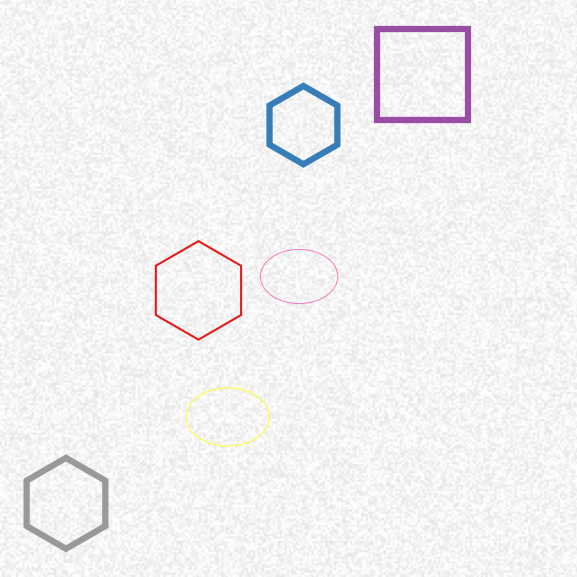[{"shape": "hexagon", "thickness": 1, "radius": 0.43, "center": [0.344, 0.496]}, {"shape": "hexagon", "thickness": 3, "radius": 0.34, "center": [0.525, 0.782]}, {"shape": "square", "thickness": 3, "radius": 0.4, "center": [0.732, 0.87]}, {"shape": "oval", "thickness": 0.5, "radius": 0.36, "center": [0.394, 0.277]}, {"shape": "oval", "thickness": 0.5, "radius": 0.34, "center": [0.518, 0.52]}, {"shape": "hexagon", "thickness": 3, "radius": 0.39, "center": [0.114, 0.128]}]